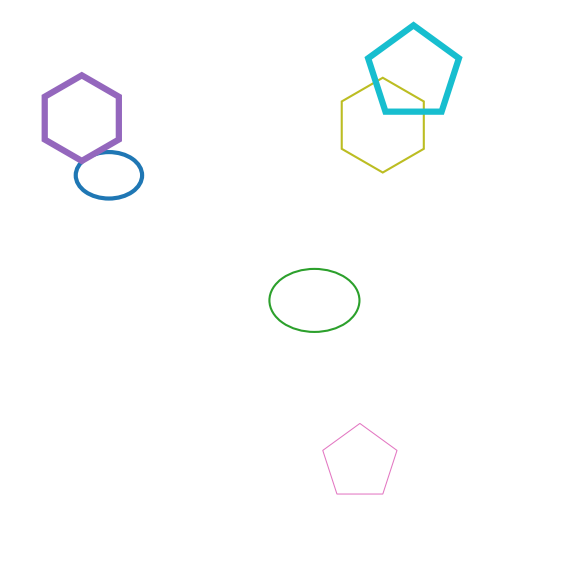[{"shape": "oval", "thickness": 2, "radius": 0.29, "center": [0.189, 0.696]}, {"shape": "oval", "thickness": 1, "radius": 0.39, "center": [0.544, 0.479]}, {"shape": "hexagon", "thickness": 3, "radius": 0.37, "center": [0.142, 0.795]}, {"shape": "pentagon", "thickness": 0.5, "radius": 0.34, "center": [0.623, 0.198]}, {"shape": "hexagon", "thickness": 1, "radius": 0.41, "center": [0.663, 0.782]}, {"shape": "pentagon", "thickness": 3, "radius": 0.41, "center": [0.716, 0.873]}]